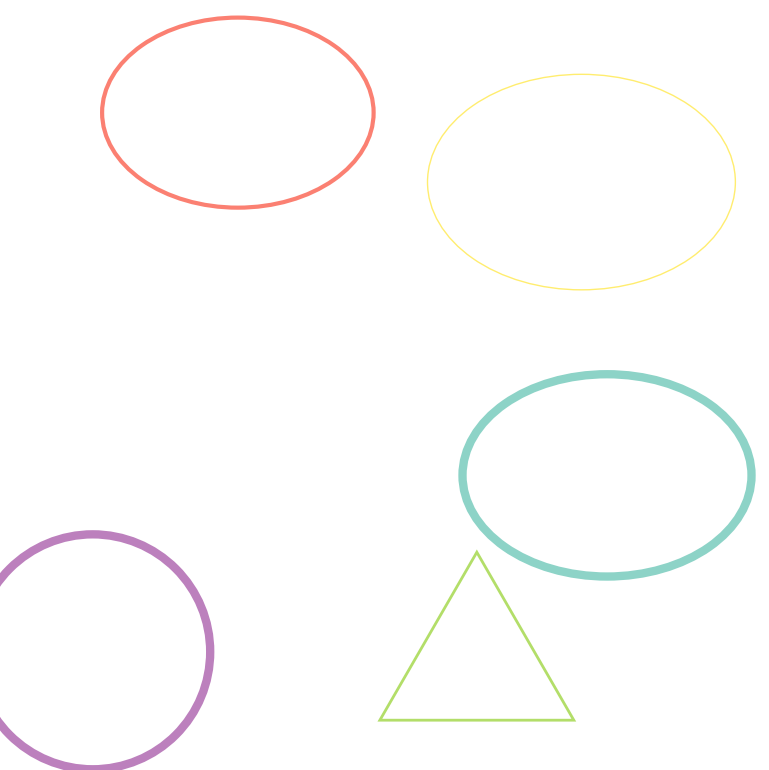[{"shape": "oval", "thickness": 3, "radius": 0.94, "center": [0.788, 0.383]}, {"shape": "oval", "thickness": 1.5, "radius": 0.88, "center": [0.309, 0.854]}, {"shape": "triangle", "thickness": 1, "radius": 0.73, "center": [0.619, 0.137]}, {"shape": "circle", "thickness": 3, "radius": 0.76, "center": [0.12, 0.153]}, {"shape": "oval", "thickness": 0.5, "radius": 1.0, "center": [0.755, 0.764]}]